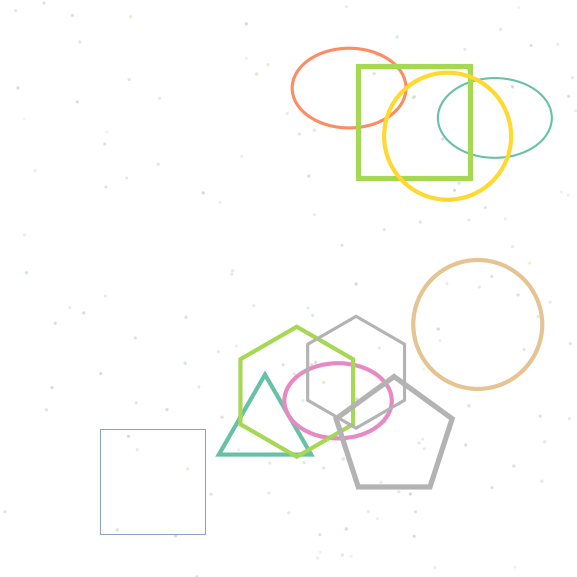[{"shape": "oval", "thickness": 1, "radius": 0.49, "center": [0.857, 0.795]}, {"shape": "triangle", "thickness": 2, "radius": 0.46, "center": [0.459, 0.258]}, {"shape": "oval", "thickness": 1.5, "radius": 0.49, "center": [0.604, 0.847]}, {"shape": "square", "thickness": 0.5, "radius": 0.46, "center": [0.265, 0.165]}, {"shape": "oval", "thickness": 2, "radius": 0.47, "center": [0.585, 0.305]}, {"shape": "hexagon", "thickness": 2, "radius": 0.56, "center": [0.514, 0.321]}, {"shape": "square", "thickness": 2.5, "radius": 0.49, "center": [0.717, 0.787]}, {"shape": "circle", "thickness": 2, "radius": 0.55, "center": [0.775, 0.763]}, {"shape": "circle", "thickness": 2, "radius": 0.56, "center": [0.827, 0.437]}, {"shape": "pentagon", "thickness": 2.5, "radius": 0.53, "center": [0.682, 0.241]}, {"shape": "hexagon", "thickness": 1.5, "radius": 0.48, "center": [0.617, 0.355]}]